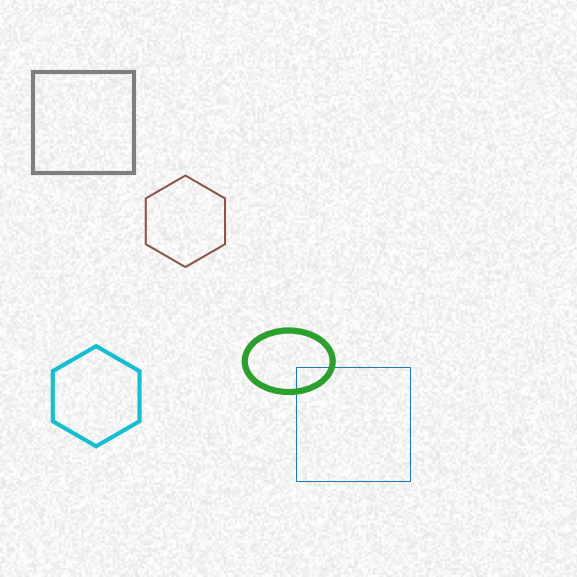[{"shape": "square", "thickness": 0.5, "radius": 0.49, "center": [0.611, 0.265]}, {"shape": "oval", "thickness": 3, "radius": 0.38, "center": [0.5, 0.374]}, {"shape": "hexagon", "thickness": 1, "radius": 0.4, "center": [0.321, 0.616]}, {"shape": "square", "thickness": 2, "radius": 0.44, "center": [0.145, 0.787]}, {"shape": "hexagon", "thickness": 2, "radius": 0.43, "center": [0.167, 0.313]}]